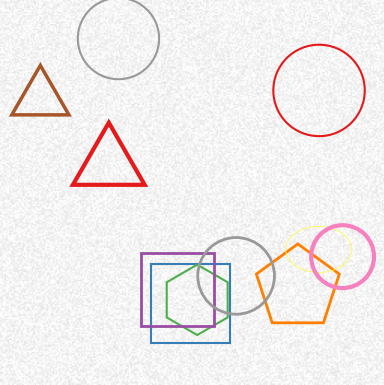[{"shape": "triangle", "thickness": 3, "radius": 0.54, "center": [0.283, 0.574]}, {"shape": "circle", "thickness": 1.5, "radius": 0.59, "center": [0.829, 0.765]}, {"shape": "square", "thickness": 1.5, "radius": 0.51, "center": [0.495, 0.211]}, {"shape": "hexagon", "thickness": 1.5, "radius": 0.46, "center": [0.512, 0.221]}, {"shape": "square", "thickness": 2, "radius": 0.47, "center": [0.46, 0.247]}, {"shape": "pentagon", "thickness": 2, "radius": 0.57, "center": [0.774, 0.253]}, {"shape": "oval", "thickness": 0.5, "radius": 0.43, "center": [0.828, 0.352]}, {"shape": "triangle", "thickness": 2.5, "radius": 0.43, "center": [0.105, 0.744]}, {"shape": "circle", "thickness": 3, "radius": 0.41, "center": [0.89, 0.333]}, {"shape": "circle", "thickness": 1.5, "radius": 0.53, "center": [0.308, 0.9]}, {"shape": "circle", "thickness": 2, "radius": 0.5, "center": [0.613, 0.283]}]